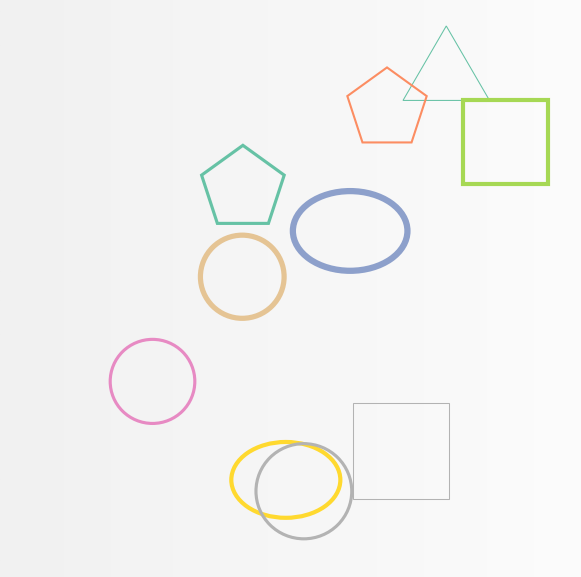[{"shape": "pentagon", "thickness": 1.5, "radius": 0.37, "center": [0.418, 0.673]}, {"shape": "triangle", "thickness": 0.5, "radius": 0.43, "center": [0.768, 0.868]}, {"shape": "pentagon", "thickness": 1, "radius": 0.36, "center": [0.666, 0.811]}, {"shape": "oval", "thickness": 3, "radius": 0.49, "center": [0.602, 0.599]}, {"shape": "circle", "thickness": 1.5, "radius": 0.36, "center": [0.262, 0.339]}, {"shape": "square", "thickness": 2, "radius": 0.36, "center": [0.87, 0.753]}, {"shape": "oval", "thickness": 2, "radius": 0.47, "center": [0.492, 0.168]}, {"shape": "circle", "thickness": 2.5, "radius": 0.36, "center": [0.417, 0.52]}, {"shape": "circle", "thickness": 1.5, "radius": 0.41, "center": [0.523, 0.149]}, {"shape": "square", "thickness": 0.5, "radius": 0.41, "center": [0.69, 0.218]}]